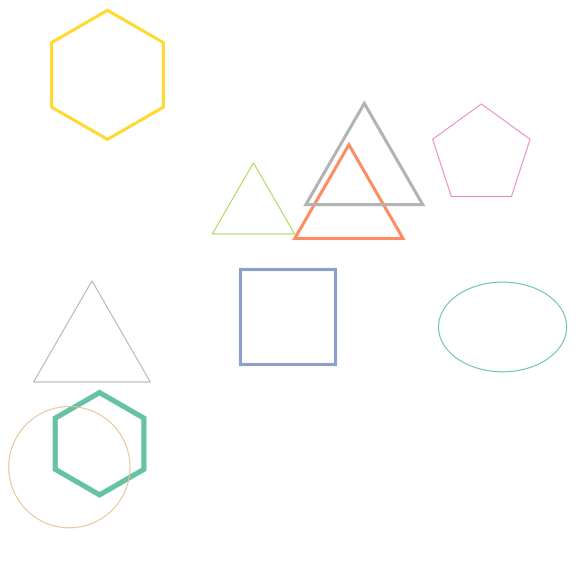[{"shape": "hexagon", "thickness": 2.5, "radius": 0.44, "center": [0.172, 0.231]}, {"shape": "oval", "thickness": 0.5, "radius": 0.55, "center": [0.87, 0.433]}, {"shape": "triangle", "thickness": 1.5, "radius": 0.54, "center": [0.604, 0.64]}, {"shape": "square", "thickness": 1.5, "radius": 0.41, "center": [0.498, 0.451]}, {"shape": "pentagon", "thickness": 0.5, "radius": 0.44, "center": [0.834, 0.731]}, {"shape": "triangle", "thickness": 0.5, "radius": 0.41, "center": [0.439, 0.635]}, {"shape": "hexagon", "thickness": 1.5, "radius": 0.56, "center": [0.186, 0.87]}, {"shape": "circle", "thickness": 0.5, "radius": 0.53, "center": [0.12, 0.19]}, {"shape": "triangle", "thickness": 1.5, "radius": 0.58, "center": [0.631, 0.703]}, {"shape": "triangle", "thickness": 0.5, "radius": 0.58, "center": [0.159, 0.396]}]